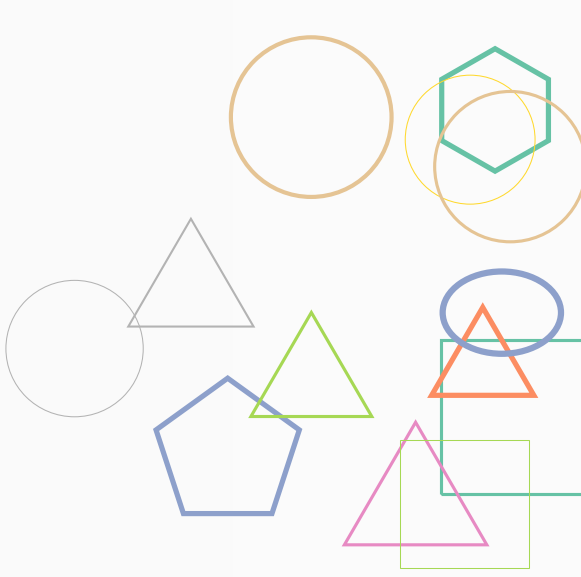[{"shape": "hexagon", "thickness": 2.5, "radius": 0.53, "center": [0.852, 0.809]}, {"shape": "square", "thickness": 1.5, "radius": 0.67, "center": [0.893, 0.277]}, {"shape": "triangle", "thickness": 2.5, "radius": 0.51, "center": [0.831, 0.365]}, {"shape": "pentagon", "thickness": 2.5, "radius": 0.65, "center": [0.392, 0.215]}, {"shape": "oval", "thickness": 3, "radius": 0.51, "center": [0.863, 0.458]}, {"shape": "triangle", "thickness": 1.5, "radius": 0.71, "center": [0.715, 0.126]}, {"shape": "square", "thickness": 0.5, "radius": 0.55, "center": [0.8, 0.126]}, {"shape": "triangle", "thickness": 1.5, "radius": 0.6, "center": [0.536, 0.338]}, {"shape": "circle", "thickness": 0.5, "radius": 0.56, "center": [0.809, 0.757]}, {"shape": "circle", "thickness": 1.5, "radius": 0.65, "center": [0.878, 0.711]}, {"shape": "circle", "thickness": 2, "radius": 0.69, "center": [0.535, 0.796]}, {"shape": "circle", "thickness": 0.5, "radius": 0.59, "center": [0.128, 0.396]}, {"shape": "triangle", "thickness": 1, "radius": 0.62, "center": [0.328, 0.496]}]